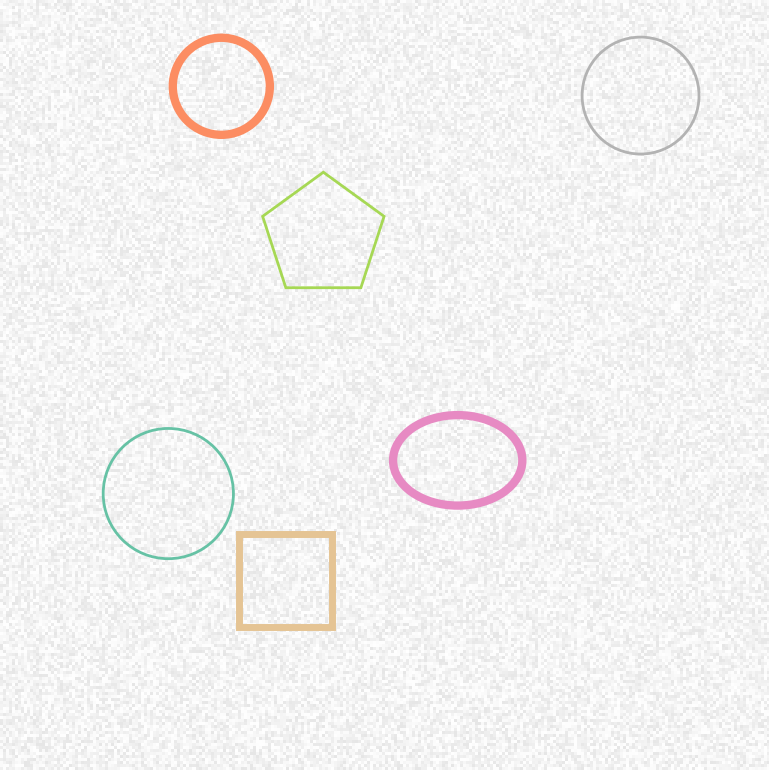[{"shape": "circle", "thickness": 1, "radius": 0.42, "center": [0.219, 0.359]}, {"shape": "circle", "thickness": 3, "radius": 0.32, "center": [0.287, 0.888]}, {"shape": "oval", "thickness": 3, "radius": 0.42, "center": [0.594, 0.402]}, {"shape": "pentagon", "thickness": 1, "radius": 0.41, "center": [0.42, 0.693]}, {"shape": "square", "thickness": 2.5, "radius": 0.3, "center": [0.371, 0.246]}, {"shape": "circle", "thickness": 1, "radius": 0.38, "center": [0.832, 0.876]}]